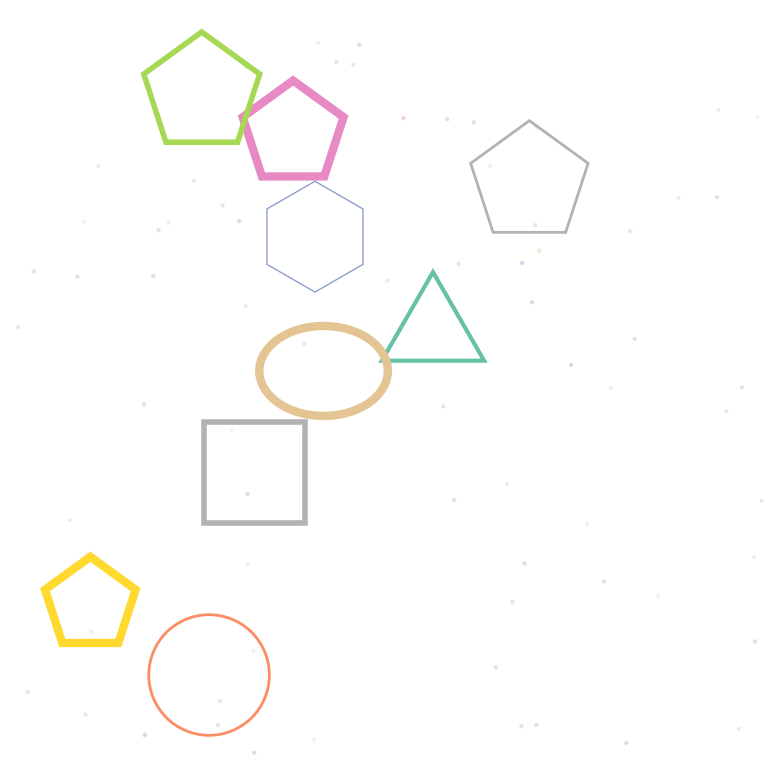[{"shape": "triangle", "thickness": 1.5, "radius": 0.38, "center": [0.562, 0.57]}, {"shape": "circle", "thickness": 1, "radius": 0.39, "center": [0.272, 0.123]}, {"shape": "hexagon", "thickness": 0.5, "radius": 0.36, "center": [0.409, 0.693]}, {"shape": "pentagon", "thickness": 3, "radius": 0.34, "center": [0.381, 0.827]}, {"shape": "pentagon", "thickness": 2, "radius": 0.4, "center": [0.262, 0.879]}, {"shape": "pentagon", "thickness": 3, "radius": 0.31, "center": [0.117, 0.215]}, {"shape": "oval", "thickness": 3, "radius": 0.42, "center": [0.42, 0.518]}, {"shape": "pentagon", "thickness": 1, "radius": 0.4, "center": [0.688, 0.763]}, {"shape": "square", "thickness": 2, "radius": 0.33, "center": [0.331, 0.386]}]